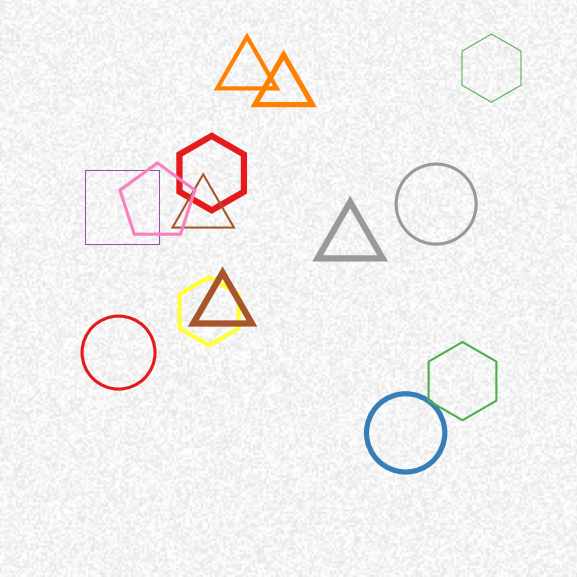[{"shape": "circle", "thickness": 1.5, "radius": 0.32, "center": [0.205, 0.389]}, {"shape": "hexagon", "thickness": 3, "radius": 0.32, "center": [0.367, 0.699]}, {"shape": "circle", "thickness": 2.5, "radius": 0.34, "center": [0.702, 0.25]}, {"shape": "hexagon", "thickness": 1, "radius": 0.34, "center": [0.801, 0.339]}, {"shape": "hexagon", "thickness": 0.5, "radius": 0.3, "center": [0.851, 0.881]}, {"shape": "square", "thickness": 0.5, "radius": 0.32, "center": [0.211, 0.64]}, {"shape": "triangle", "thickness": 2, "radius": 0.3, "center": [0.428, 0.876]}, {"shape": "triangle", "thickness": 2.5, "radius": 0.29, "center": [0.491, 0.847]}, {"shape": "hexagon", "thickness": 2, "radius": 0.3, "center": [0.362, 0.46]}, {"shape": "triangle", "thickness": 1, "radius": 0.31, "center": [0.352, 0.636]}, {"shape": "triangle", "thickness": 3, "radius": 0.29, "center": [0.385, 0.468]}, {"shape": "pentagon", "thickness": 1.5, "radius": 0.34, "center": [0.273, 0.649]}, {"shape": "circle", "thickness": 1.5, "radius": 0.35, "center": [0.755, 0.646]}, {"shape": "triangle", "thickness": 3, "radius": 0.33, "center": [0.606, 0.584]}]